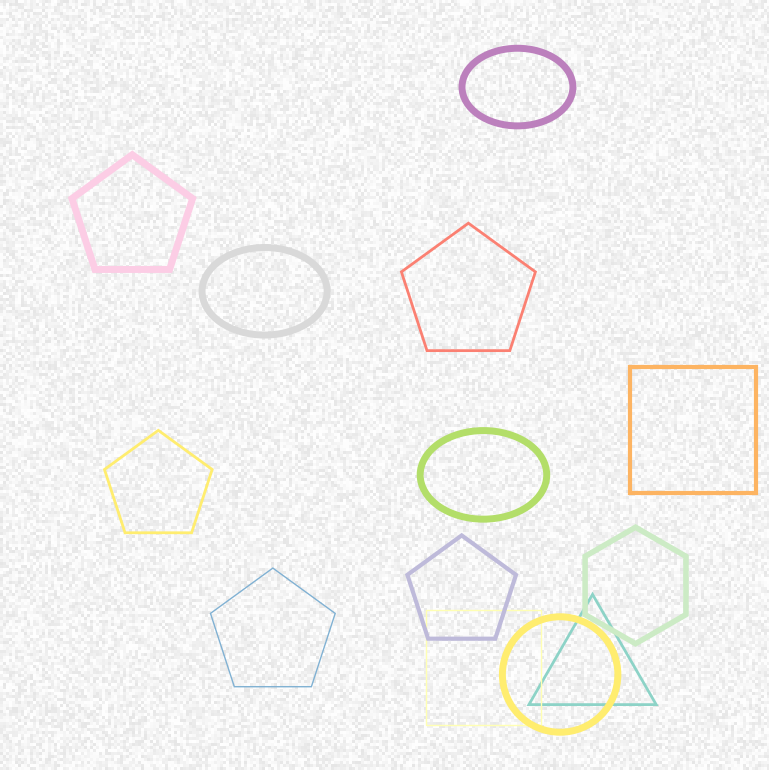[{"shape": "triangle", "thickness": 1, "radius": 0.48, "center": [0.77, 0.133]}, {"shape": "square", "thickness": 0.5, "radius": 0.37, "center": [0.628, 0.133]}, {"shape": "pentagon", "thickness": 1.5, "radius": 0.37, "center": [0.6, 0.231]}, {"shape": "pentagon", "thickness": 1, "radius": 0.46, "center": [0.608, 0.619]}, {"shape": "pentagon", "thickness": 0.5, "radius": 0.43, "center": [0.354, 0.177]}, {"shape": "square", "thickness": 1.5, "radius": 0.41, "center": [0.9, 0.442]}, {"shape": "oval", "thickness": 2.5, "radius": 0.41, "center": [0.628, 0.383]}, {"shape": "pentagon", "thickness": 2.5, "radius": 0.41, "center": [0.172, 0.717]}, {"shape": "oval", "thickness": 2.5, "radius": 0.41, "center": [0.344, 0.622]}, {"shape": "oval", "thickness": 2.5, "radius": 0.36, "center": [0.672, 0.887]}, {"shape": "hexagon", "thickness": 2, "radius": 0.38, "center": [0.825, 0.24]}, {"shape": "circle", "thickness": 2.5, "radius": 0.37, "center": [0.727, 0.124]}, {"shape": "pentagon", "thickness": 1, "radius": 0.37, "center": [0.206, 0.368]}]